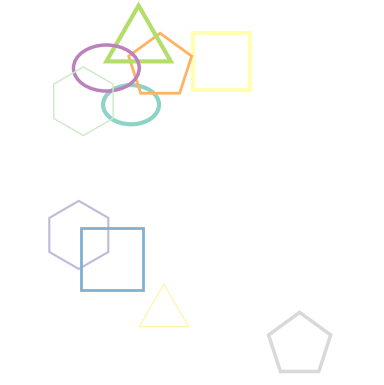[{"shape": "oval", "thickness": 3, "radius": 0.36, "center": [0.34, 0.728]}, {"shape": "square", "thickness": 3, "radius": 0.37, "center": [0.577, 0.84]}, {"shape": "hexagon", "thickness": 1.5, "radius": 0.44, "center": [0.205, 0.39]}, {"shape": "square", "thickness": 2, "radius": 0.4, "center": [0.291, 0.328]}, {"shape": "pentagon", "thickness": 2, "radius": 0.43, "center": [0.416, 0.828]}, {"shape": "triangle", "thickness": 3, "radius": 0.48, "center": [0.36, 0.889]}, {"shape": "pentagon", "thickness": 2.5, "radius": 0.42, "center": [0.778, 0.104]}, {"shape": "oval", "thickness": 2.5, "radius": 0.43, "center": [0.276, 0.823]}, {"shape": "hexagon", "thickness": 1, "radius": 0.45, "center": [0.217, 0.737]}, {"shape": "triangle", "thickness": 0.5, "radius": 0.37, "center": [0.426, 0.189]}]